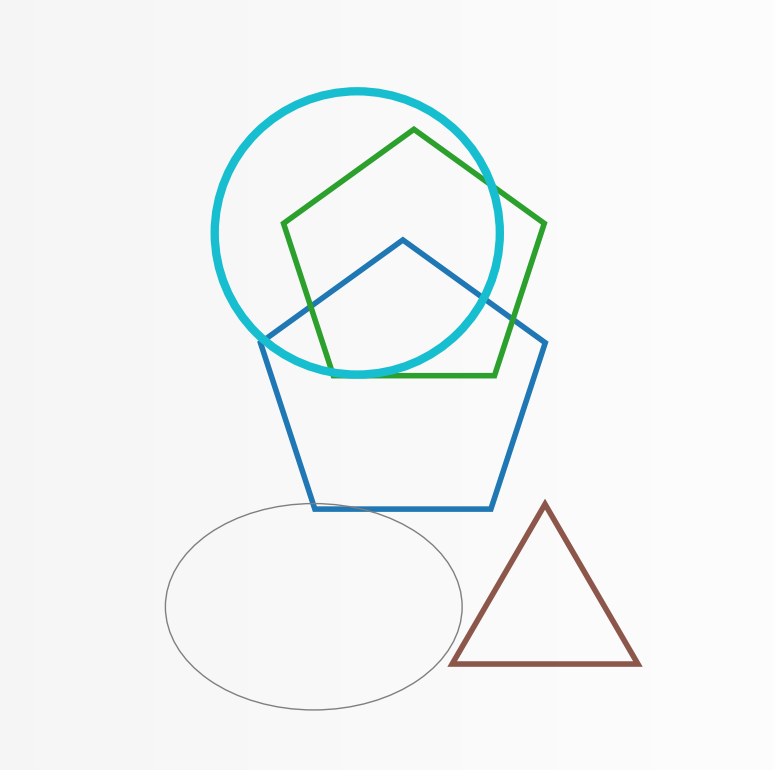[{"shape": "pentagon", "thickness": 2, "radius": 0.97, "center": [0.52, 0.495]}, {"shape": "pentagon", "thickness": 2, "radius": 0.88, "center": [0.534, 0.655]}, {"shape": "triangle", "thickness": 2, "radius": 0.69, "center": [0.703, 0.207]}, {"shape": "oval", "thickness": 0.5, "radius": 0.96, "center": [0.405, 0.212]}, {"shape": "circle", "thickness": 3, "radius": 0.92, "center": [0.461, 0.698]}]